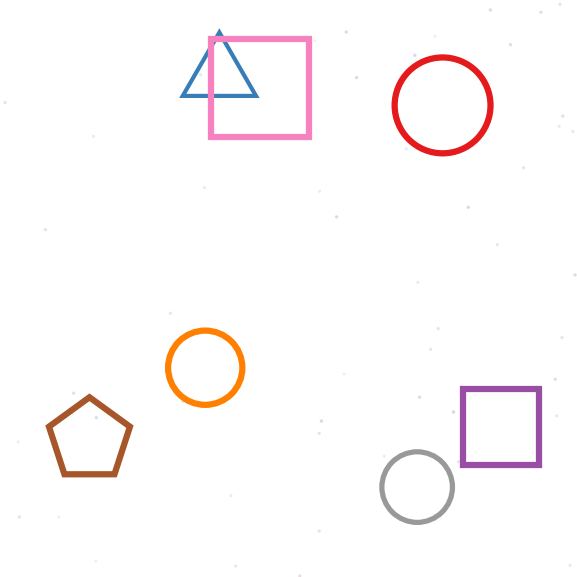[{"shape": "circle", "thickness": 3, "radius": 0.42, "center": [0.766, 0.817]}, {"shape": "triangle", "thickness": 2, "radius": 0.37, "center": [0.38, 0.87]}, {"shape": "square", "thickness": 3, "radius": 0.33, "center": [0.867, 0.26]}, {"shape": "circle", "thickness": 3, "radius": 0.32, "center": [0.355, 0.362]}, {"shape": "pentagon", "thickness": 3, "radius": 0.37, "center": [0.155, 0.237]}, {"shape": "square", "thickness": 3, "radius": 0.42, "center": [0.45, 0.847]}, {"shape": "circle", "thickness": 2.5, "radius": 0.31, "center": [0.722, 0.156]}]